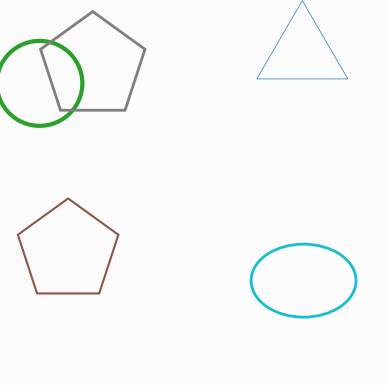[{"shape": "triangle", "thickness": 0.5, "radius": 0.68, "center": [0.78, 0.863]}, {"shape": "circle", "thickness": 3, "radius": 0.55, "center": [0.102, 0.784]}, {"shape": "pentagon", "thickness": 1.5, "radius": 0.68, "center": [0.176, 0.348]}, {"shape": "pentagon", "thickness": 2, "radius": 0.71, "center": [0.239, 0.828]}, {"shape": "oval", "thickness": 2, "radius": 0.68, "center": [0.783, 0.271]}]